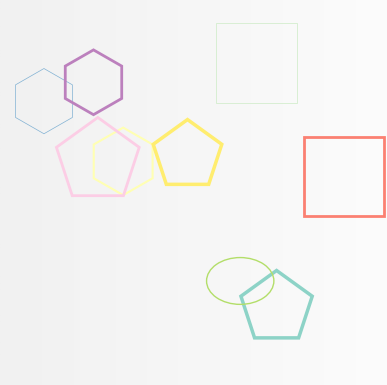[{"shape": "pentagon", "thickness": 2.5, "radius": 0.48, "center": [0.714, 0.201]}, {"shape": "hexagon", "thickness": 1.5, "radius": 0.44, "center": [0.318, 0.581]}, {"shape": "square", "thickness": 2, "radius": 0.52, "center": [0.888, 0.541]}, {"shape": "hexagon", "thickness": 0.5, "radius": 0.42, "center": [0.113, 0.737]}, {"shape": "oval", "thickness": 1, "radius": 0.43, "center": [0.62, 0.27]}, {"shape": "pentagon", "thickness": 2, "radius": 0.56, "center": [0.252, 0.583]}, {"shape": "hexagon", "thickness": 2, "radius": 0.42, "center": [0.241, 0.786]}, {"shape": "square", "thickness": 0.5, "radius": 0.52, "center": [0.662, 0.836]}, {"shape": "pentagon", "thickness": 2.5, "radius": 0.47, "center": [0.484, 0.596]}]